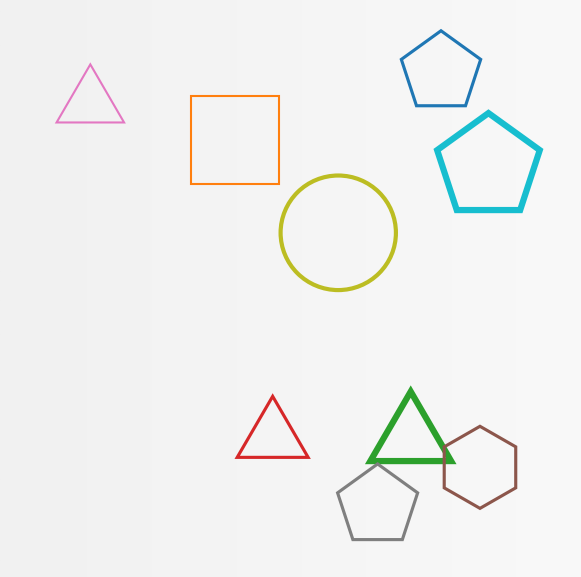[{"shape": "pentagon", "thickness": 1.5, "radius": 0.36, "center": [0.759, 0.874]}, {"shape": "square", "thickness": 1, "radius": 0.38, "center": [0.404, 0.756]}, {"shape": "triangle", "thickness": 3, "radius": 0.4, "center": [0.707, 0.241]}, {"shape": "triangle", "thickness": 1.5, "radius": 0.35, "center": [0.469, 0.242]}, {"shape": "hexagon", "thickness": 1.5, "radius": 0.36, "center": [0.826, 0.19]}, {"shape": "triangle", "thickness": 1, "radius": 0.34, "center": [0.155, 0.821]}, {"shape": "pentagon", "thickness": 1.5, "radius": 0.36, "center": [0.65, 0.123]}, {"shape": "circle", "thickness": 2, "radius": 0.5, "center": [0.582, 0.596]}, {"shape": "pentagon", "thickness": 3, "radius": 0.46, "center": [0.84, 0.71]}]